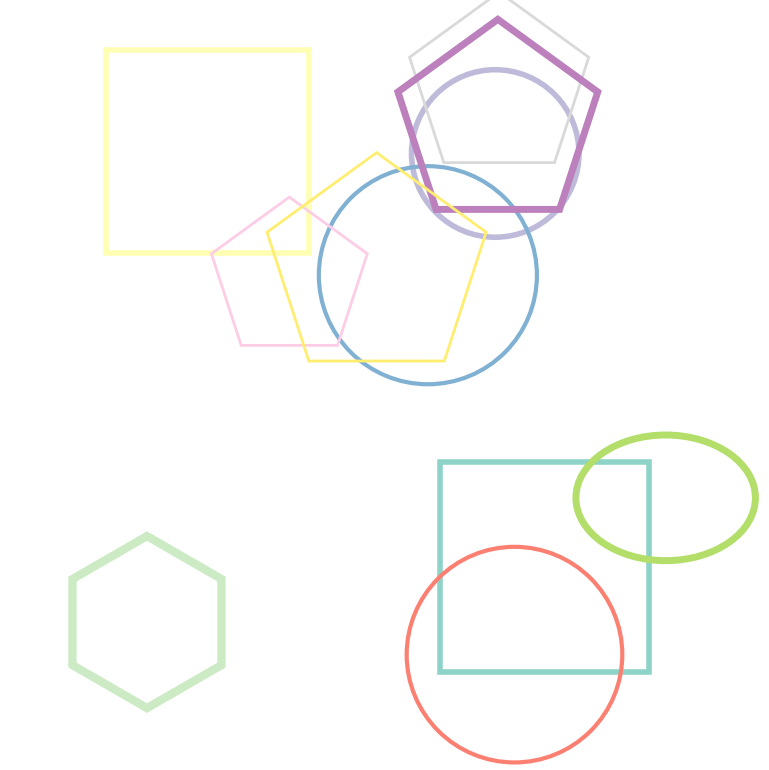[{"shape": "square", "thickness": 2, "radius": 0.68, "center": [0.707, 0.263]}, {"shape": "square", "thickness": 2, "radius": 0.66, "center": [0.269, 0.804]}, {"shape": "circle", "thickness": 2, "radius": 0.54, "center": [0.643, 0.801]}, {"shape": "circle", "thickness": 1.5, "radius": 0.7, "center": [0.668, 0.15]}, {"shape": "circle", "thickness": 1.5, "radius": 0.71, "center": [0.556, 0.643]}, {"shape": "oval", "thickness": 2.5, "radius": 0.58, "center": [0.865, 0.353]}, {"shape": "pentagon", "thickness": 1, "radius": 0.53, "center": [0.376, 0.638]}, {"shape": "pentagon", "thickness": 1, "radius": 0.61, "center": [0.648, 0.888]}, {"shape": "pentagon", "thickness": 2.5, "radius": 0.68, "center": [0.647, 0.838]}, {"shape": "hexagon", "thickness": 3, "radius": 0.56, "center": [0.191, 0.192]}, {"shape": "pentagon", "thickness": 1, "radius": 0.75, "center": [0.489, 0.652]}]